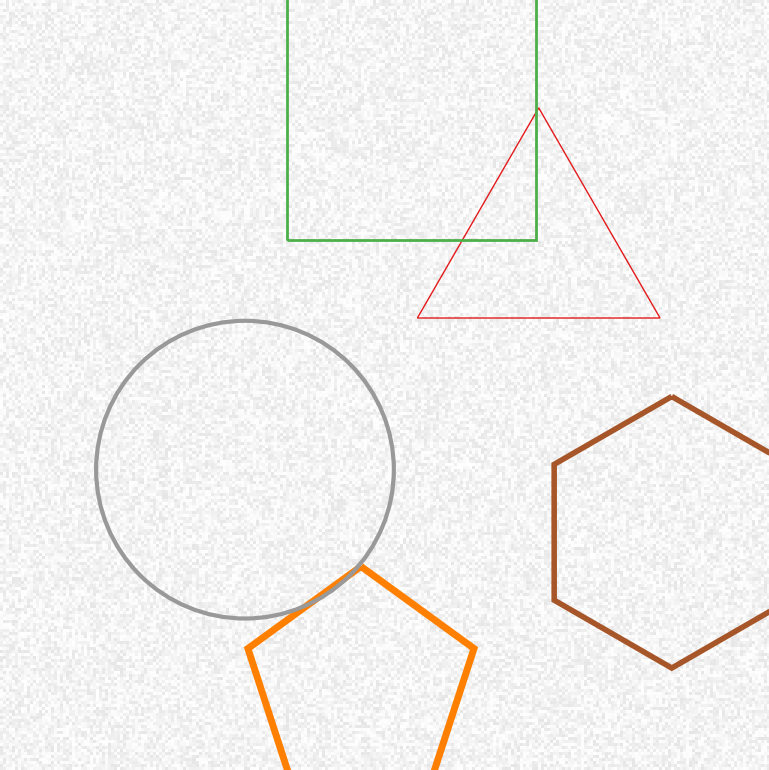[{"shape": "triangle", "thickness": 0.5, "radius": 0.91, "center": [0.7, 0.678]}, {"shape": "square", "thickness": 1, "radius": 0.81, "center": [0.534, 0.849]}, {"shape": "pentagon", "thickness": 2.5, "radius": 0.77, "center": [0.469, 0.11]}, {"shape": "hexagon", "thickness": 2, "radius": 0.88, "center": [0.872, 0.309]}, {"shape": "circle", "thickness": 1.5, "radius": 0.97, "center": [0.318, 0.39]}]